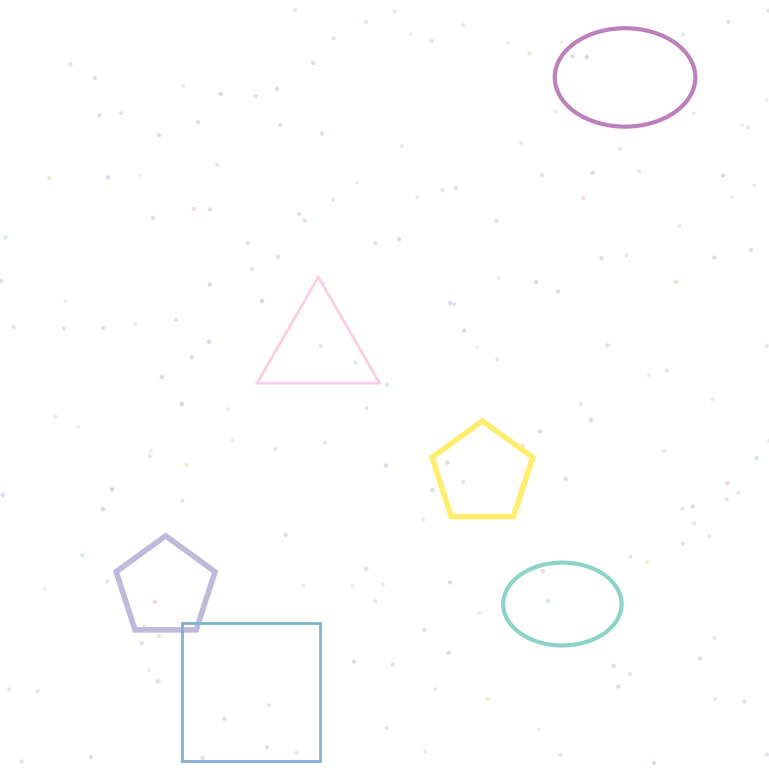[{"shape": "oval", "thickness": 1.5, "radius": 0.38, "center": [0.73, 0.216]}, {"shape": "pentagon", "thickness": 2, "radius": 0.34, "center": [0.215, 0.237]}, {"shape": "square", "thickness": 1, "radius": 0.45, "center": [0.327, 0.101]}, {"shape": "triangle", "thickness": 1, "radius": 0.46, "center": [0.413, 0.548]}, {"shape": "oval", "thickness": 1.5, "radius": 0.46, "center": [0.812, 0.899]}, {"shape": "pentagon", "thickness": 2, "radius": 0.34, "center": [0.626, 0.385]}]